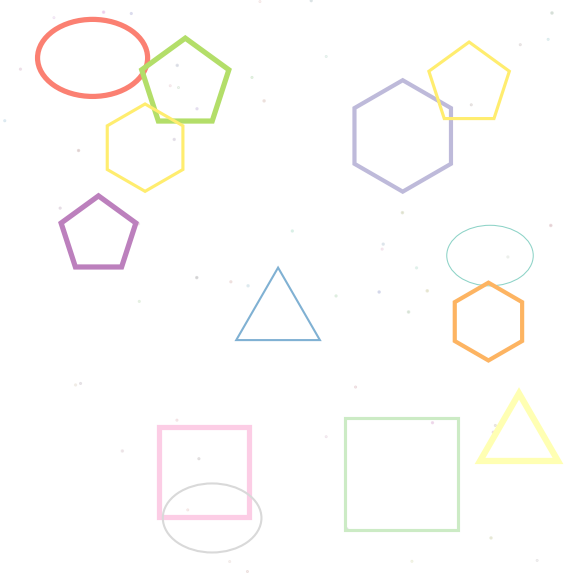[{"shape": "oval", "thickness": 0.5, "radius": 0.37, "center": [0.848, 0.557]}, {"shape": "triangle", "thickness": 3, "radius": 0.39, "center": [0.899, 0.24]}, {"shape": "hexagon", "thickness": 2, "radius": 0.48, "center": [0.697, 0.764]}, {"shape": "oval", "thickness": 2.5, "radius": 0.48, "center": [0.16, 0.899]}, {"shape": "triangle", "thickness": 1, "radius": 0.42, "center": [0.482, 0.452]}, {"shape": "hexagon", "thickness": 2, "radius": 0.34, "center": [0.846, 0.442]}, {"shape": "pentagon", "thickness": 2.5, "radius": 0.4, "center": [0.321, 0.854]}, {"shape": "square", "thickness": 2.5, "radius": 0.39, "center": [0.353, 0.182]}, {"shape": "oval", "thickness": 1, "radius": 0.43, "center": [0.367, 0.102]}, {"shape": "pentagon", "thickness": 2.5, "radius": 0.34, "center": [0.171, 0.592]}, {"shape": "square", "thickness": 1.5, "radius": 0.49, "center": [0.695, 0.178]}, {"shape": "pentagon", "thickness": 1.5, "radius": 0.37, "center": [0.812, 0.853]}, {"shape": "hexagon", "thickness": 1.5, "radius": 0.38, "center": [0.251, 0.743]}]